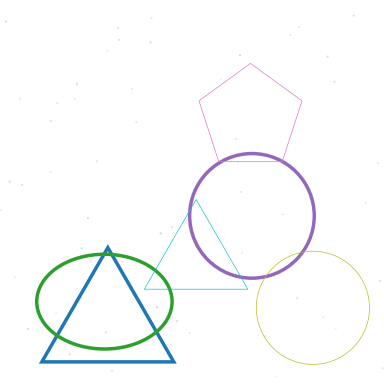[{"shape": "triangle", "thickness": 2.5, "radius": 0.99, "center": [0.28, 0.159]}, {"shape": "oval", "thickness": 2.5, "radius": 0.88, "center": [0.271, 0.217]}, {"shape": "circle", "thickness": 2.5, "radius": 0.81, "center": [0.654, 0.439]}, {"shape": "pentagon", "thickness": 0.5, "radius": 0.7, "center": [0.651, 0.695]}, {"shape": "circle", "thickness": 0.5, "radius": 0.73, "center": [0.813, 0.2]}, {"shape": "triangle", "thickness": 0.5, "radius": 0.78, "center": [0.509, 0.327]}]